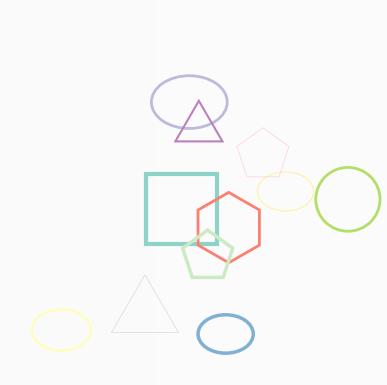[{"shape": "square", "thickness": 3, "radius": 0.45, "center": [0.468, 0.456]}, {"shape": "oval", "thickness": 1.5, "radius": 0.38, "center": [0.158, 0.143]}, {"shape": "oval", "thickness": 2, "radius": 0.49, "center": [0.489, 0.735]}, {"shape": "hexagon", "thickness": 2, "radius": 0.46, "center": [0.59, 0.409]}, {"shape": "oval", "thickness": 2.5, "radius": 0.36, "center": [0.582, 0.133]}, {"shape": "circle", "thickness": 2, "radius": 0.41, "center": [0.898, 0.482]}, {"shape": "pentagon", "thickness": 0.5, "radius": 0.35, "center": [0.679, 0.598]}, {"shape": "triangle", "thickness": 0.5, "radius": 0.5, "center": [0.374, 0.186]}, {"shape": "triangle", "thickness": 1.5, "radius": 0.35, "center": [0.513, 0.668]}, {"shape": "pentagon", "thickness": 2.5, "radius": 0.34, "center": [0.536, 0.334]}, {"shape": "oval", "thickness": 0.5, "radius": 0.36, "center": [0.737, 0.503]}]